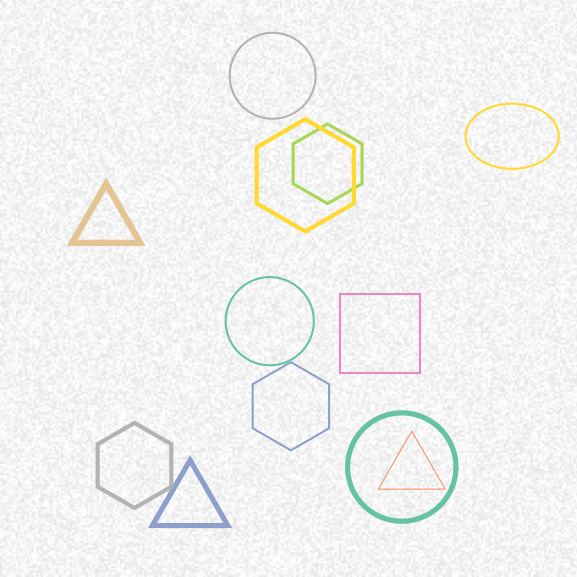[{"shape": "circle", "thickness": 1, "radius": 0.38, "center": [0.467, 0.443]}, {"shape": "circle", "thickness": 2.5, "radius": 0.47, "center": [0.696, 0.19]}, {"shape": "triangle", "thickness": 0.5, "radius": 0.33, "center": [0.713, 0.186]}, {"shape": "hexagon", "thickness": 1, "radius": 0.38, "center": [0.504, 0.296]}, {"shape": "triangle", "thickness": 2.5, "radius": 0.38, "center": [0.329, 0.127]}, {"shape": "square", "thickness": 1, "radius": 0.34, "center": [0.658, 0.422]}, {"shape": "hexagon", "thickness": 1.5, "radius": 0.34, "center": [0.567, 0.715]}, {"shape": "hexagon", "thickness": 2, "radius": 0.49, "center": [0.529, 0.695]}, {"shape": "oval", "thickness": 1, "radius": 0.4, "center": [0.887, 0.763]}, {"shape": "triangle", "thickness": 3, "radius": 0.34, "center": [0.184, 0.613]}, {"shape": "hexagon", "thickness": 2, "radius": 0.37, "center": [0.233, 0.193]}, {"shape": "circle", "thickness": 1, "radius": 0.37, "center": [0.472, 0.868]}]